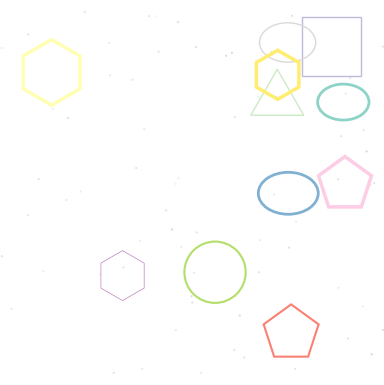[{"shape": "oval", "thickness": 2, "radius": 0.33, "center": [0.892, 0.735]}, {"shape": "hexagon", "thickness": 2.5, "radius": 0.43, "center": [0.134, 0.812]}, {"shape": "square", "thickness": 1, "radius": 0.38, "center": [0.862, 0.88]}, {"shape": "pentagon", "thickness": 1.5, "radius": 0.38, "center": [0.756, 0.134]}, {"shape": "oval", "thickness": 2, "radius": 0.39, "center": [0.749, 0.498]}, {"shape": "circle", "thickness": 1.5, "radius": 0.4, "center": [0.559, 0.293]}, {"shape": "pentagon", "thickness": 2.5, "radius": 0.36, "center": [0.896, 0.521]}, {"shape": "oval", "thickness": 1, "radius": 0.36, "center": [0.747, 0.89]}, {"shape": "hexagon", "thickness": 0.5, "radius": 0.32, "center": [0.318, 0.284]}, {"shape": "triangle", "thickness": 1, "radius": 0.4, "center": [0.72, 0.74]}, {"shape": "hexagon", "thickness": 2.5, "radius": 0.32, "center": [0.721, 0.806]}]